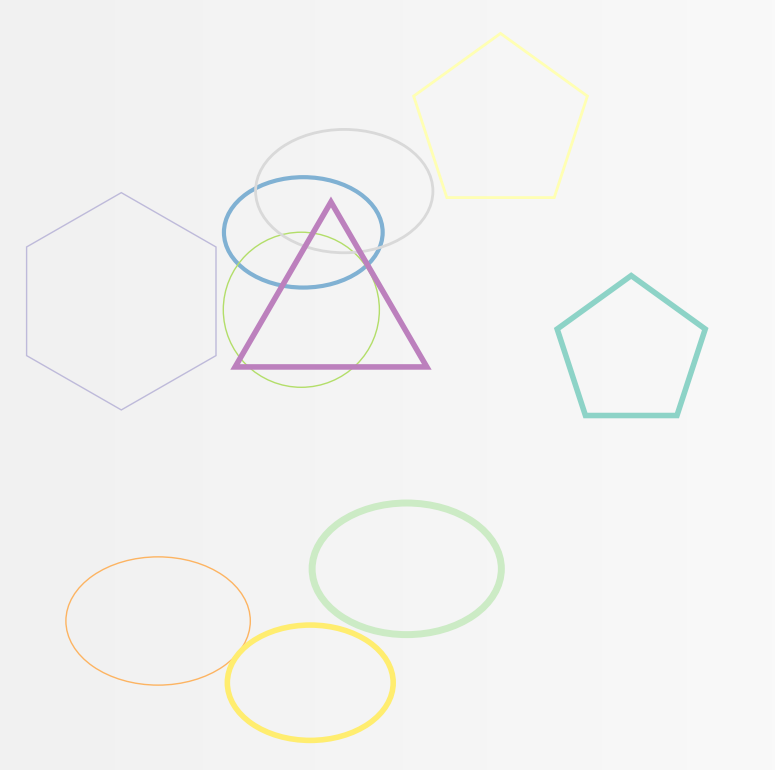[{"shape": "pentagon", "thickness": 2, "radius": 0.5, "center": [0.814, 0.542]}, {"shape": "pentagon", "thickness": 1, "radius": 0.59, "center": [0.646, 0.839]}, {"shape": "hexagon", "thickness": 0.5, "radius": 0.71, "center": [0.157, 0.609]}, {"shape": "oval", "thickness": 1.5, "radius": 0.51, "center": [0.391, 0.698]}, {"shape": "oval", "thickness": 0.5, "radius": 0.59, "center": [0.204, 0.194]}, {"shape": "circle", "thickness": 0.5, "radius": 0.5, "center": [0.389, 0.598]}, {"shape": "oval", "thickness": 1, "radius": 0.57, "center": [0.444, 0.752]}, {"shape": "triangle", "thickness": 2, "radius": 0.71, "center": [0.427, 0.595]}, {"shape": "oval", "thickness": 2.5, "radius": 0.61, "center": [0.525, 0.261]}, {"shape": "oval", "thickness": 2, "radius": 0.53, "center": [0.4, 0.113]}]